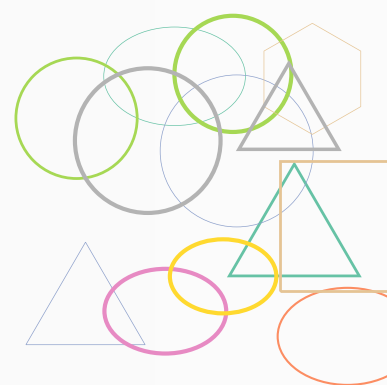[{"shape": "triangle", "thickness": 2, "radius": 0.97, "center": [0.76, 0.38]}, {"shape": "oval", "thickness": 0.5, "radius": 0.91, "center": [0.451, 0.802]}, {"shape": "oval", "thickness": 1.5, "radius": 0.9, "center": [0.897, 0.126]}, {"shape": "triangle", "thickness": 0.5, "radius": 0.89, "center": [0.221, 0.193]}, {"shape": "circle", "thickness": 0.5, "radius": 0.99, "center": [0.611, 0.608]}, {"shape": "oval", "thickness": 3, "radius": 0.79, "center": [0.427, 0.192]}, {"shape": "circle", "thickness": 2, "radius": 0.78, "center": [0.198, 0.693]}, {"shape": "circle", "thickness": 3, "radius": 0.75, "center": [0.601, 0.808]}, {"shape": "oval", "thickness": 3, "radius": 0.69, "center": [0.576, 0.282]}, {"shape": "square", "thickness": 2, "radius": 0.84, "center": [0.892, 0.412]}, {"shape": "hexagon", "thickness": 0.5, "radius": 0.72, "center": [0.806, 0.795]}, {"shape": "circle", "thickness": 3, "radius": 0.94, "center": [0.381, 0.635]}, {"shape": "triangle", "thickness": 2.5, "radius": 0.74, "center": [0.745, 0.686]}]